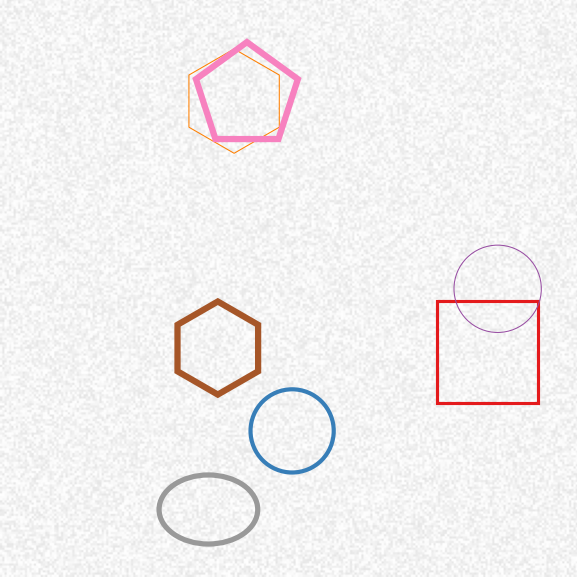[{"shape": "square", "thickness": 1.5, "radius": 0.44, "center": [0.844, 0.39]}, {"shape": "circle", "thickness": 2, "radius": 0.36, "center": [0.506, 0.253]}, {"shape": "circle", "thickness": 0.5, "radius": 0.38, "center": [0.862, 0.499]}, {"shape": "hexagon", "thickness": 0.5, "radius": 0.45, "center": [0.405, 0.824]}, {"shape": "hexagon", "thickness": 3, "radius": 0.4, "center": [0.377, 0.396]}, {"shape": "pentagon", "thickness": 3, "radius": 0.46, "center": [0.428, 0.833]}, {"shape": "oval", "thickness": 2.5, "radius": 0.43, "center": [0.361, 0.117]}]